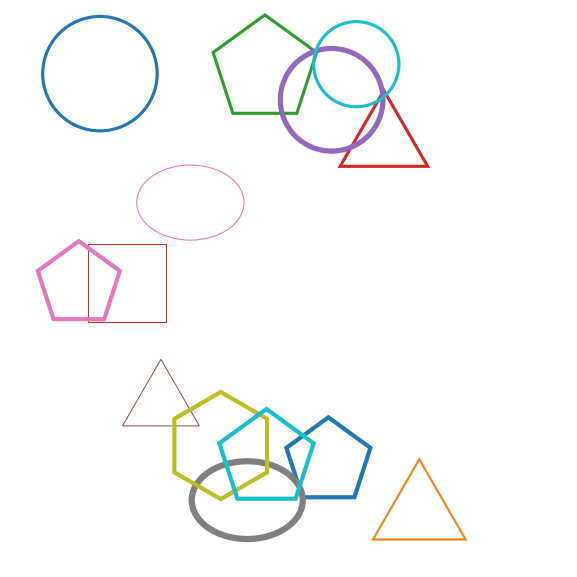[{"shape": "pentagon", "thickness": 2, "radius": 0.38, "center": [0.569, 0.2]}, {"shape": "circle", "thickness": 1.5, "radius": 0.5, "center": [0.173, 0.872]}, {"shape": "triangle", "thickness": 1, "radius": 0.46, "center": [0.726, 0.111]}, {"shape": "pentagon", "thickness": 1.5, "radius": 0.47, "center": [0.459, 0.879]}, {"shape": "triangle", "thickness": 1.5, "radius": 0.44, "center": [0.665, 0.755]}, {"shape": "square", "thickness": 0.5, "radius": 0.34, "center": [0.22, 0.509]}, {"shape": "circle", "thickness": 2.5, "radius": 0.44, "center": [0.574, 0.826]}, {"shape": "triangle", "thickness": 0.5, "radius": 0.38, "center": [0.279, 0.3]}, {"shape": "pentagon", "thickness": 2, "radius": 0.37, "center": [0.137, 0.507]}, {"shape": "oval", "thickness": 0.5, "radius": 0.46, "center": [0.33, 0.648]}, {"shape": "oval", "thickness": 3, "radius": 0.48, "center": [0.428, 0.133]}, {"shape": "hexagon", "thickness": 2, "radius": 0.46, "center": [0.382, 0.228]}, {"shape": "circle", "thickness": 1.5, "radius": 0.37, "center": [0.617, 0.888]}, {"shape": "pentagon", "thickness": 2, "radius": 0.43, "center": [0.461, 0.205]}]